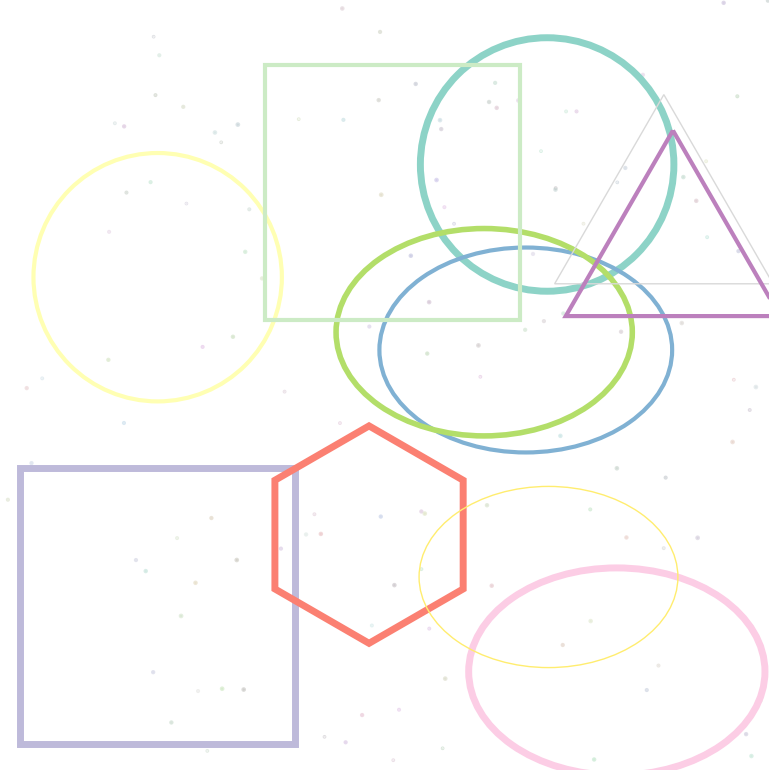[{"shape": "circle", "thickness": 2.5, "radius": 0.82, "center": [0.711, 0.786]}, {"shape": "circle", "thickness": 1.5, "radius": 0.81, "center": [0.205, 0.64]}, {"shape": "square", "thickness": 2.5, "radius": 0.89, "center": [0.204, 0.213]}, {"shape": "hexagon", "thickness": 2.5, "radius": 0.71, "center": [0.479, 0.306]}, {"shape": "oval", "thickness": 1.5, "radius": 0.95, "center": [0.683, 0.545]}, {"shape": "oval", "thickness": 2, "radius": 0.96, "center": [0.629, 0.569]}, {"shape": "oval", "thickness": 2.5, "radius": 0.96, "center": [0.801, 0.128]}, {"shape": "triangle", "thickness": 0.5, "radius": 0.82, "center": [0.862, 0.713]}, {"shape": "triangle", "thickness": 1.5, "radius": 0.8, "center": [0.874, 0.67]}, {"shape": "square", "thickness": 1.5, "radius": 0.83, "center": [0.51, 0.75]}, {"shape": "oval", "thickness": 0.5, "radius": 0.84, "center": [0.712, 0.251]}]